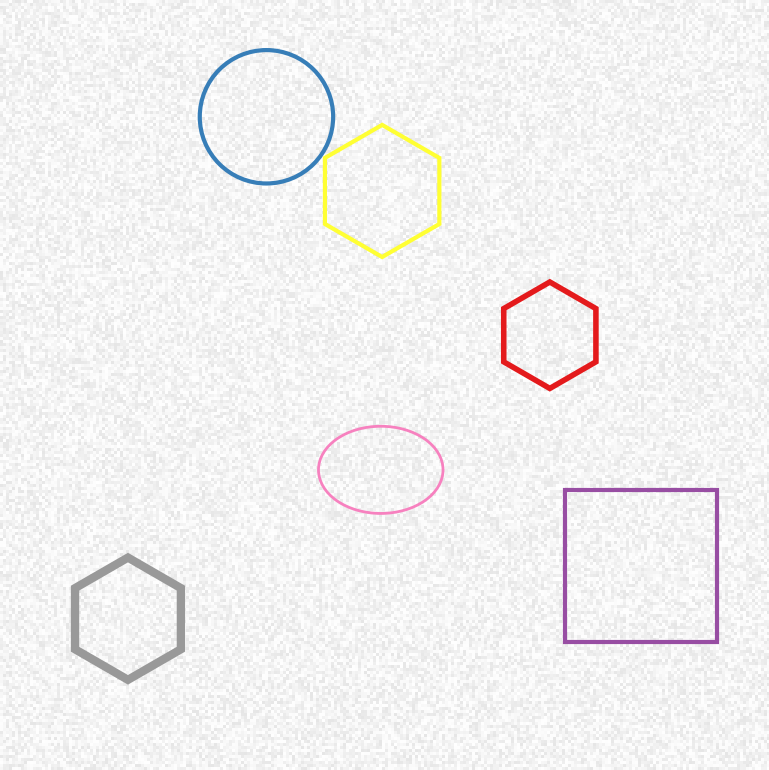[{"shape": "hexagon", "thickness": 2, "radius": 0.35, "center": [0.714, 0.565]}, {"shape": "circle", "thickness": 1.5, "radius": 0.43, "center": [0.346, 0.848]}, {"shape": "square", "thickness": 1.5, "radius": 0.49, "center": [0.833, 0.265]}, {"shape": "hexagon", "thickness": 1.5, "radius": 0.43, "center": [0.496, 0.752]}, {"shape": "oval", "thickness": 1, "radius": 0.4, "center": [0.494, 0.39]}, {"shape": "hexagon", "thickness": 3, "radius": 0.4, "center": [0.166, 0.196]}]